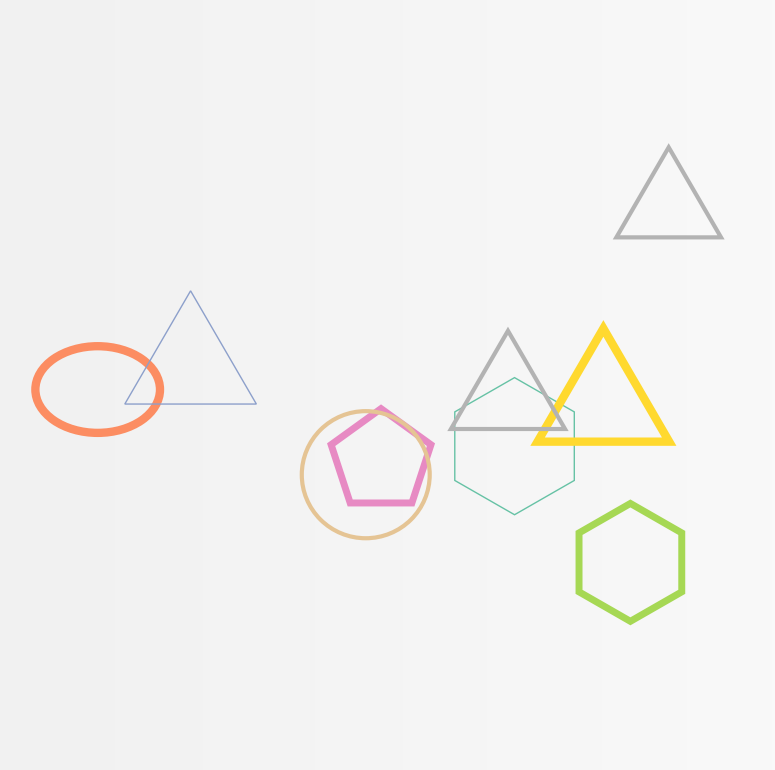[{"shape": "hexagon", "thickness": 0.5, "radius": 0.45, "center": [0.664, 0.421]}, {"shape": "oval", "thickness": 3, "radius": 0.4, "center": [0.126, 0.494]}, {"shape": "triangle", "thickness": 0.5, "radius": 0.49, "center": [0.246, 0.524]}, {"shape": "pentagon", "thickness": 2.5, "radius": 0.34, "center": [0.492, 0.402]}, {"shape": "hexagon", "thickness": 2.5, "radius": 0.38, "center": [0.813, 0.27]}, {"shape": "triangle", "thickness": 3, "radius": 0.49, "center": [0.779, 0.475]}, {"shape": "circle", "thickness": 1.5, "radius": 0.41, "center": [0.472, 0.384]}, {"shape": "triangle", "thickness": 1.5, "radius": 0.39, "center": [0.863, 0.731]}, {"shape": "triangle", "thickness": 1.5, "radius": 0.43, "center": [0.655, 0.485]}]